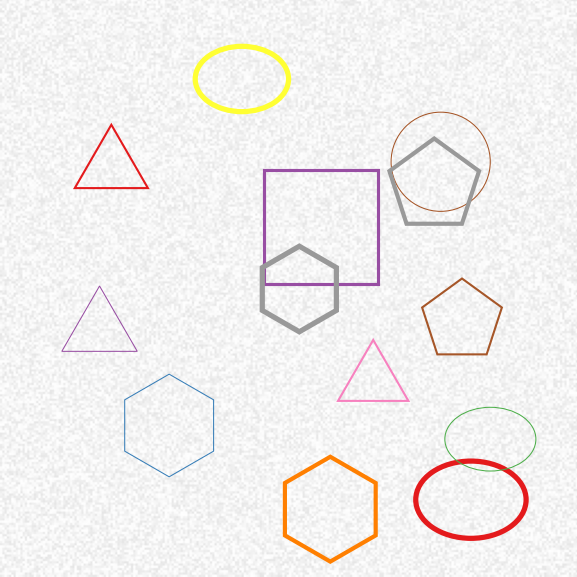[{"shape": "triangle", "thickness": 1, "radius": 0.37, "center": [0.193, 0.71]}, {"shape": "oval", "thickness": 2.5, "radius": 0.48, "center": [0.815, 0.134]}, {"shape": "hexagon", "thickness": 0.5, "radius": 0.44, "center": [0.293, 0.262]}, {"shape": "oval", "thickness": 0.5, "radius": 0.39, "center": [0.849, 0.239]}, {"shape": "triangle", "thickness": 0.5, "radius": 0.38, "center": [0.172, 0.428]}, {"shape": "square", "thickness": 1.5, "radius": 0.49, "center": [0.556, 0.606]}, {"shape": "hexagon", "thickness": 2, "radius": 0.45, "center": [0.572, 0.117]}, {"shape": "oval", "thickness": 2.5, "radius": 0.4, "center": [0.419, 0.862]}, {"shape": "pentagon", "thickness": 1, "radius": 0.36, "center": [0.8, 0.444]}, {"shape": "circle", "thickness": 0.5, "radius": 0.43, "center": [0.763, 0.719]}, {"shape": "triangle", "thickness": 1, "radius": 0.35, "center": [0.646, 0.34]}, {"shape": "pentagon", "thickness": 2, "radius": 0.41, "center": [0.752, 0.678]}, {"shape": "hexagon", "thickness": 2.5, "radius": 0.37, "center": [0.518, 0.499]}]